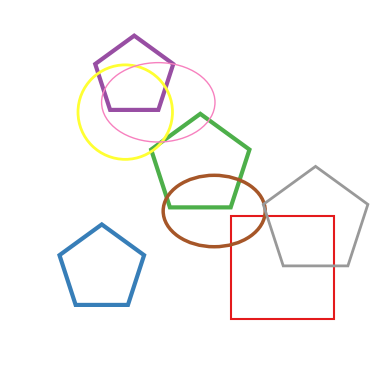[{"shape": "square", "thickness": 1.5, "radius": 0.67, "center": [0.733, 0.306]}, {"shape": "pentagon", "thickness": 3, "radius": 0.58, "center": [0.264, 0.301]}, {"shape": "pentagon", "thickness": 3, "radius": 0.67, "center": [0.52, 0.57]}, {"shape": "pentagon", "thickness": 3, "radius": 0.53, "center": [0.349, 0.801]}, {"shape": "circle", "thickness": 2, "radius": 0.61, "center": [0.325, 0.709]}, {"shape": "oval", "thickness": 2.5, "radius": 0.66, "center": [0.556, 0.452]}, {"shape": "oval", "thickness": 1, "radius": 0.74, "center": [0.411, 0.734]}, {"shape": "pentagon", "thickness": 2, "radius": 0.71, "center": [0.82, 0.425]}]